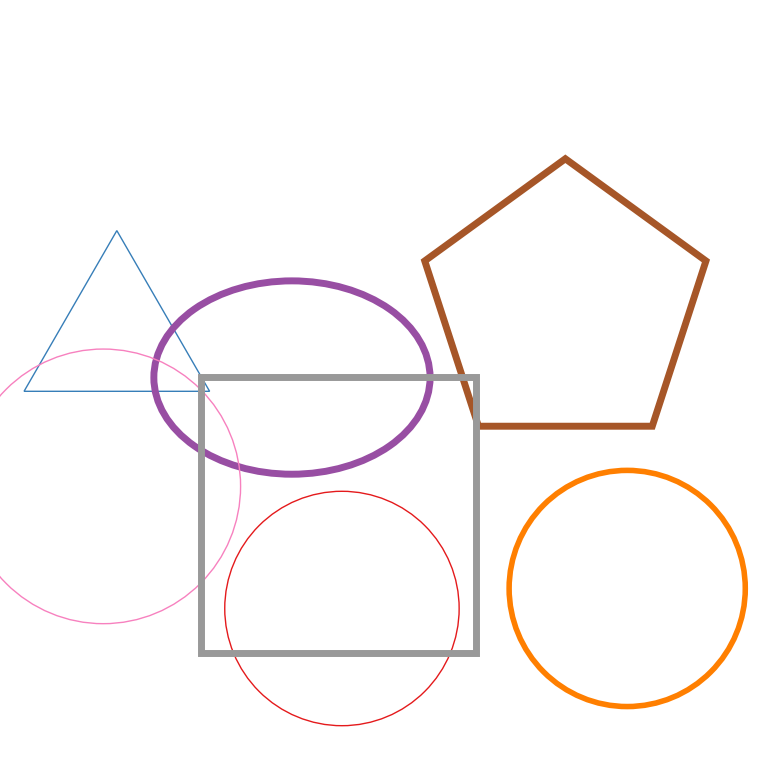[{"shape": "circle", "thickness": 0.5, "radius": 0.76, "center": [0.444, 0.21]}, {"shape": "triangle", "thickness": 0.5, "radius": 0.7, "center": [0.152, 0.561]}, {"shape": "oval", "thickness": 2.5, "radius": 0.9, "center": [0.379, 0.51]}, {"shape": "circle", "thickness": 2, "radius": 0.77, "center": [0.815, 0.236]}, {"shape": "pentagon", "thickness": 2.5, "radius": 0.96, "center": [0.734, 0.602]}, {"shape": "circle", "thickness": 0.5, "radius": 0.89, "center": [0.134, 0.368]}, {"shape": "square", "thickness": 2.5, "radius": 0.89, "center": [0.44, 0.331]}]